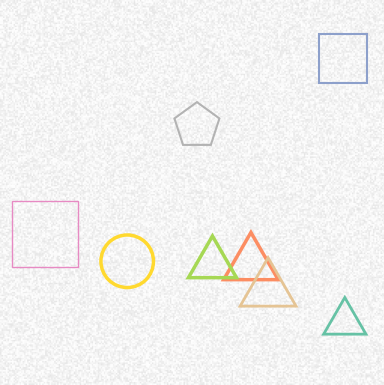[{"shape": "triangle", "thickness": 2, "radius": 0.32, "center": [0.896, 0.164]}, {"shape": "triangle", "thickness": 2.5, "radius": 0.41, "center": [0.652, 0.315]}, {"shape": "square", "thickness": 1.5, "radius": 0.32, "center": [0.891, 0.847]}, {"shape": "square", "thickness": 1, "radius": 0.43, "center": [0.116, 0.393]}, {"shape": "triangle", "thickness": 2.5, "radius": 0.36, "center": [0.552, 0.315]}, {"shape": "circle", "thickness": 2.5, "radius": 0.34, "center": [0.33, 0.321]}, {"shape": "triangle", "thickness": 2, "radius": 0.42, "center": [0.696, 0.247]}, {"shape": "pentagon", "thickness": 1.5, "radius": 0.31, "center": [0.512, 0.673]}]